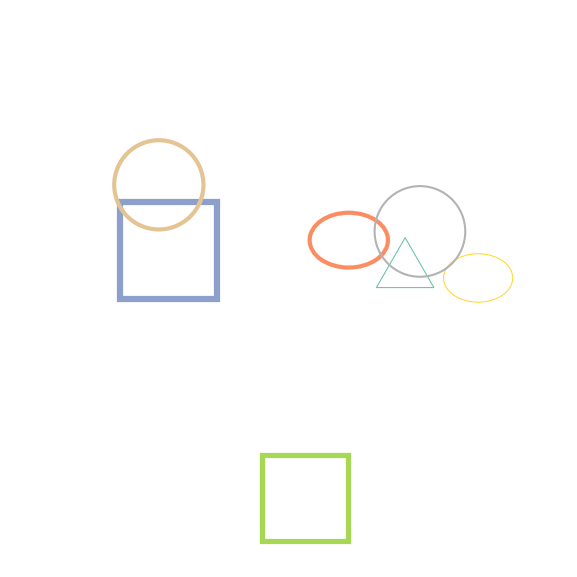[{"shape": "triangle", "thickness": 0.5, "radius": 0.29, "center": [0.702, 0.53]}, {"shape": "oval", "thickness": 2, "radius": 0.34, "center": [0.604, 0.583]}, {"shape": "square", "thickness": 3, "radius": 0.42, "center": [0.292, 0.566]}, {"shape": "square", "thickness": 2.5, "radius": 0.37, "center": [0.529, 0.137]}, {"shape": "oval", "thickness": 0.5, "radius": 0.3, "center": [0.828, 0.518]}, {"shape": "circle", "thickness": 2, "radius": 0.39, "center": [0.275, 0.679]}, {"shape": "circle", "thickness": 1, "radius": 0.39, "center": [0.727, 0.598]}]